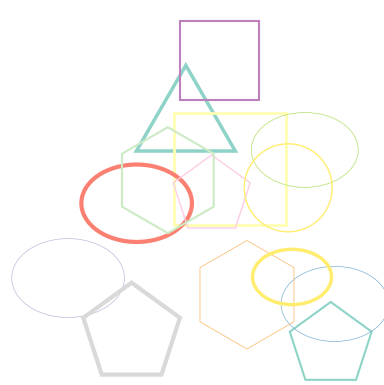[{"shape": "pentagon", "thickness": 1.5, "radius": 0.56, "center": [0.859, 0.104]}, {"shape": "triangle", "thickness": 2.5, "radius": 0.74, "center": [0.483, 0.682]}, {"shape": "square", "thickness": 2, "radius": 0.73, "center": [0.598, 0.562]}, {"shape": "oval", "thickness": 0.5, "radius": 0.73, "center": [0.177, 0.278]}, {"shape": "oval", "thickness": 3, "radius": 0.72, "center": [0.355, 0.472]}, {"shape": "oval", "thickness": 0.5, "radius": 0.7, "center": [0.869, 0.211]}, {"shape": "hexagon", "thickness": 0.5, "radius": 0.7, "center": [0.641, 0.235]}, {"shape": "oval", "thickness": 0.5, "radius": 0.69, "center": [0.792, 0.611]}, {"shape": "pentagon", "thickness": 1, "radius": 0.52, "center": [0.55, 0.493]}, {"shape": "pentagon", "thickness": 3, "radius": 0.66, "center": [0.342, 0.134]}, {"shape": "square", "thickness": 1.5, "radius": 0.51, "center": [0.571, 0.842]}, {"shape": "hexagon", "thickness": 1.5, "radius": 0.69, "center": [0.436, 0.532]}, {"shape": "oval", "thickness": 2.5, "radius": 0.51, "center": [0.759, 0.281]}, {"shape": "circle", "thickness": 1, "radius": 0.57, "center": [0.749, 0.512]}]